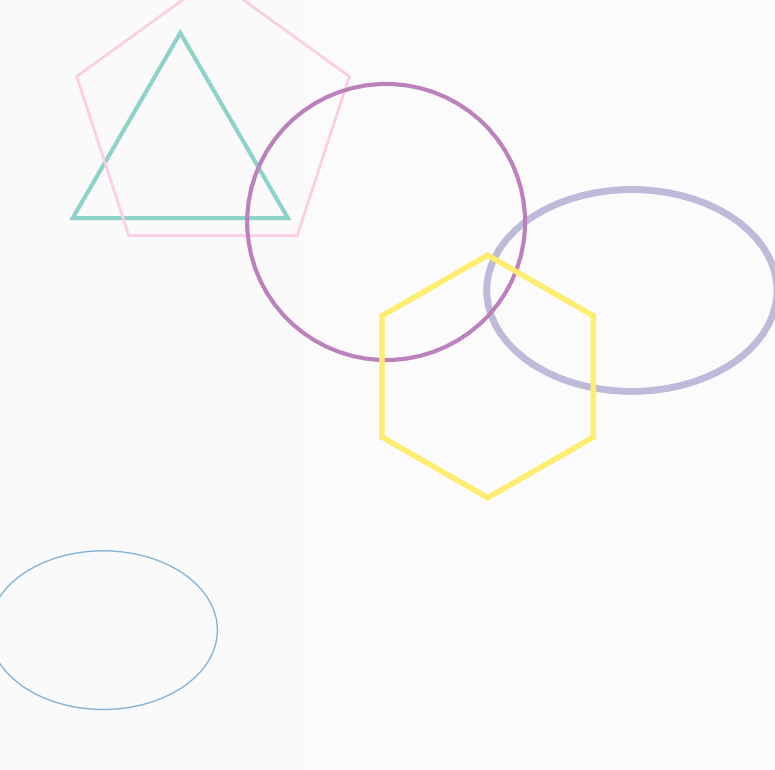[{"shape": "triangle", "thickness": 1.5, "radius": 0.8, "center": [0.233, 0.797]}, {"shape": "oval", "thickness": 2.5, "radius": 0.94, "center": [0.815, 0.623]}, {"shape": "oval", "thickness": 0.5, "radius": 0.74, "center": [0.133, 0.182]}, {"shape": "pentagon", "thickness": 1, "radius": 0.92, "center": [0.275, 0.844]}, {"shape": "circle", "thickness": 1.5, "radius": 0.9, "center": [0.498, 0.712]}, {"shape": "hexagon", "thickness": 2, "radius": 0.79, "center": [0.629, 0.511]}]